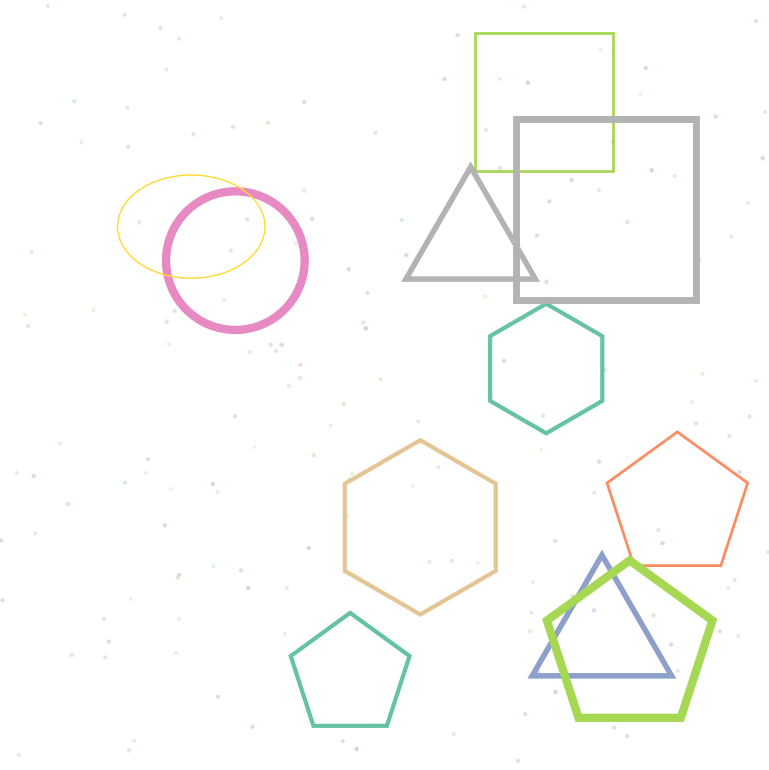[{"shape": "hexagon", "thickness": 1.5, "radius": 0.42, "center": [0.709, 0.521]}, {"shape": "pentagon", "thickness": 1.5, "radius": 0.41, "center": [0.455, 0.123]}, {"shape": "pentagon", "thickness": 1, "radius": 0.48, "center": [0.88, 0.343]}, {"shape": "triangle", "thickness": 2, "radius": 0.52, "center": [0.782, 0.175]}, {"shape": "circle", "thickness": 3, "radius": 0.45, "center": [0.306, 0.662]}, {"shape": "square", "thickness": 1, "radius": 0.45, "center": [0.706, 0.868]}, {"shape": "pentagon", "thickness": 3, "radius": 0.56, "center": [0.818, 0.159]}, {"shape": "oval", "thickness": 0.5, "radius": 0.48, "center": [0.248, 0.706]}, {"shape": "hexagon", "thickness": 1.5, "radius": 0.57, "center": [0.546, 0.315]}, {"shape": "triangle", "thickness": 2, "radius": 0.49, "center": [0.611, 0.686]}, {"shape": "square", "thickness": 2.5, "radius": 0.59, "center": [0.787, 0.728]}]